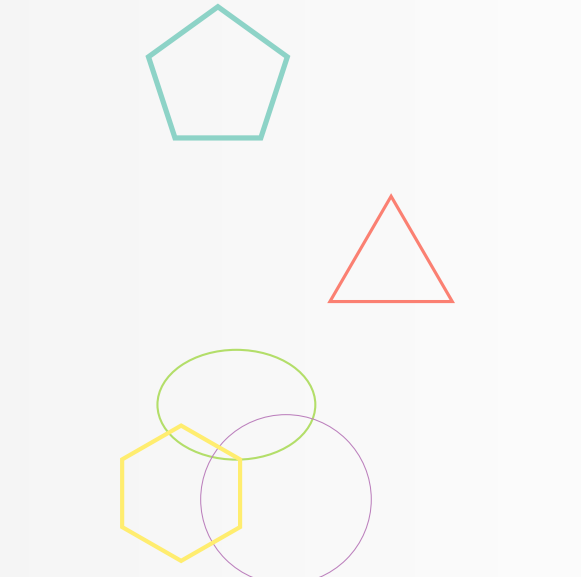[{"shape": "pentagon", "thickness": 2.5, "radius": 0.63, "center": [0.375, 0.862]}, {"shape": "triangle", "thickness": 1.5, "radius": 0.61, "center": [0.673, 0.538]}, {"shape": "oval", "thickness": 1, "radius": 0.68, "center": [0.407, 0.298]}, {"shape": "circle", "thickness": 0.5, "radius": 0.73, "center": [0.492, 0.134]}, {"shape": "hexagon", "thickness": 2, "radius": 0.59, "center": [0.312, 0.145]}]